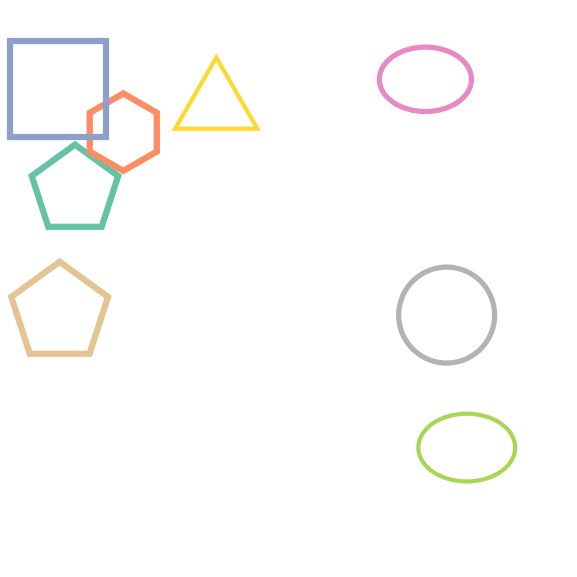[{"shape": "pentagon", "thickness": 3, "radius": 0.39, "center": [0.13, 0.67]}, {"shape": "hexagon", "thickness": 3, "radius": 0.34, "center": [0.213, 0.77]}, {"shape": "square", "thickness": 3, "radius": 0.41, "center": [0.1, 0.845]}, {"shape": "oval", "thickness": 2.5, "radius": 0.4, "center": [0.737, 0.862]}, {"shape": "oval", "thickness": 2, "radius": 0.42, "center": [0.808, 0.224]}, {"shape": "triangle", "thickness": 2, "radius": 0.41, "center": [0.375, 0.817]}, {"shape": "pentagon", "thickness": 3, "radius": 0.44, "center": [0.103, 0.458]}, {"shape": "circle", "thickness": 2.5, "radius": 0.42, "center": [0.773, 0.454]}]